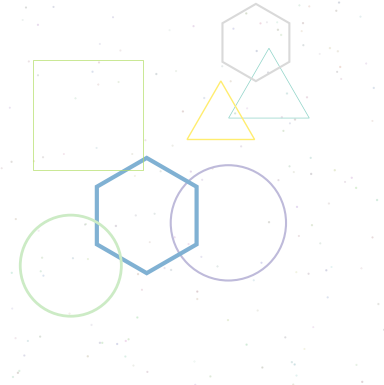[{"shape": "triangle", "thickness": 0.5, "radius": 0.6, "center": [0.699, 0.754]}, {"shape": "circle", "thickness": 1.5, "radius": 0.75, "center": [0.593, 0.421]}, {"shape": "hexagon", "thickness": 3, "radius": 0.75, "center": [0.381, 0.44]}, {"shape": "square", "thickness": 0.5, "radius": 0.72, "center": [0.228, 0.701]}, {"shape": "hexagon", "thickness": 1.5, "radius": 0.5, "center": [0.665, 0.89]}, {"shape": "circle", "thickness": 2, "radius": 0.66, "center": [0.184, 0.31]}, {"shape": "triangle", "thickness": 1, "radius": 0.51, "center": [0.574, 0.688]}]